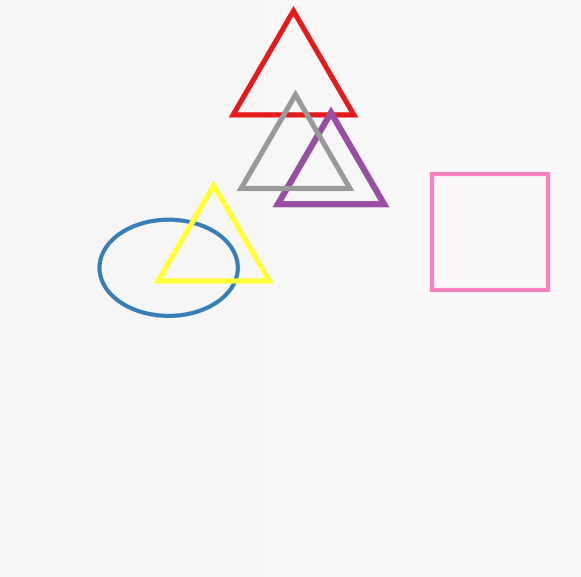[{"shape": "triangle", "thickness": 2.5, "radius": 0.6, "center": [0.505, 0.86]}, {"shape": "oval", "thickness": 2, "radius": 0.6, "center": [0.29, 0.535]}, {"shape": "triangle", "thickness": 3, "radius": 0.53, "center": [0.569, 0.698]}, {"shape": "triangle", "thickness": 2.5, "radius": 0.55, "center": [0.368, 0.568]}, {"shape": "square", "thickness": 2, "radius": 0.5, "center": [0.843, 0.597]}, {"shape": "triangle", "thickness": 2.5, "radius": 0.54, "center": [0.508, 0.727]}]